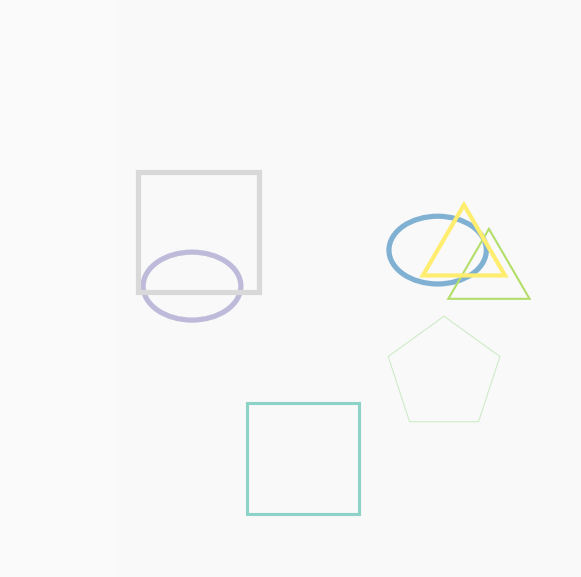[{"shape": "square", "thickness": 1.5, "radius": 0.48, "center": [0.522, 0.205]}, {"shape": "oval", "thickness": 2.5, "radius": 0.42, "center": [0.33, 0.504]}, {"shape": "oval", "thickness": 2.5, "radius": 0.42, "center": [0.753, 0.566]}, {"shape": "triangle", "thickness": 1, "radius": 0.4, "center": [0.841, 0.522]}, {"shape": "square", "thickness": 2.5, "radius": 0.52, "center": [0.342, 0.597]}, {"shape": "pentagon", "thickness": 0.5, "radius": 0.51, "center": [0.764, 0.351]}, {"shape": "triangle", "thickness": 2, "radius": 0.41, "center": [0.798, 0.563]}]